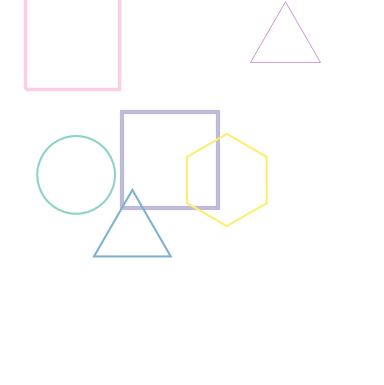[{"shape": "circle", "thickness": 1.5, "radius": 0.5, "center": [0.198, 0.546]}, {"shape": "square", "thickness": 3, "radius": 0.62, "center": [0.441, 0.585]}, {"shape": "triangle", "thickness": 1.5, "radius": 0.58, "center": [0.344, 0.391]}, {"shape": "square", "thickness": 2.5, "radius": 0.61, "center": [0.187, 0.892]}, {"shape": "triangle", "thickness": 0.5, "radius": 0.53, "center": [0.742, 0.89]}, {"shape": "hexagon", "thickness": 1.5, "radius": 0.6, "center": [0.589, 0.532]}]